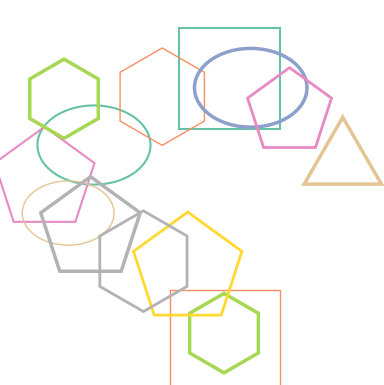[{"shape": "oval", "thickness": 1.5, "radius": 0.73, "center": [0.244, 0.623]}, {"shape": "square", "thickness": 1.5, "radius": 0.65, "center": [0.596, 0.796]}, {"shape": "hexagon", "thickness": 1, "radius": 0.63, "center": [0.421, 0.749]}, {"shape": "square", "thickness": 1, "radius": 0.71, "center": [0.584, 0.103]}, {"shape": "oval", "thickness": 2.5, "radius": 0.73, "center": [0.651, 0.772]}, {"shape": "pentagon", "thickness": 2, "radius": 0.57, "center": [0.752, 0.71]}, {"shape": "pentagon", "thickness": 1.5, "radius": 0.68, "center": [0.116, 0.534]}, {"shape": "hexagon", "thickness": 2.5, "radius": 0.51, "center": [0.166, 0.743]}, {"shape": "hexagon", "thickness": 2.5, "radius": 0.52, "center": [0.582, 0.135]}, {"shape": "pentagon", "thickness": 2, "radius": 0.74, "center": [0.488, 0.301]}, {"shape": "triangle", "thickness": 2.5, "radius": 0.58, "center": [0.89, 0.58]}, {"shape": "oval", "thickness": 1, "radius": 0.6, "center": [0.177, 0.447]}, {"shape": "pentagon", "thickness": 2.5, "radius": 0.68, "center": [0.235, 0.405]}, {"shape": "hexagon", "thickness": 2, "radius": 0.65, "center": [0.373, 0.322]}]